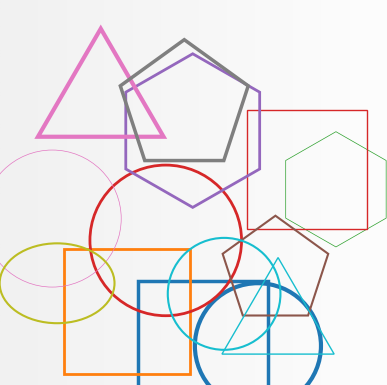[{"shape": "circle", "thickness": 3, "radius": 0.81, "center": [0.666, 0.102]}, {"shape": "square", "thickness": 2.5, "radius": 0.84, "center": [0.523, 0.101]}, {"shape": "square", "thickness": 2, "radius": 0.81, "center": [0.328, 0.191]}, {"shape": "hexagon", "thickness": 0.5, "radius": 0.75, "center": [0.867, 0.508]}, {"shape": "square", "thickness": 1, "radius": 0.77, "center": [0.793, 0.56]}, {"shape": "circle", "thickness": 2, "radius": 0.98, "center": [0.428, 0.376]}, {"shape": "hexagon", "thickness": 2, "radius": 1.0, "center": [0.497, 0.661]}, {"shape": "pentagon", "thickness": 1.5, "radius": 0.72, "center": [0.711, 0.296]}, {"shape": "triangle", "thickness": 3, "radius": 0.94, "center": [0.26, 0.738]}, {"shape": "circle", "thickness": 0.5, "radius": 0.89, "center": [0.135, 0.432]}, {"shape": "pentagon", "thickness": 2.5, "radius": 0.87, "center": [0.476, 0.723]}, {"shape": "oval", "thickness": 1.5, "radius": 0.74, "center": [0.147, 0.264]}, {"shape": "triangle", "thickness": 1, "radius": 0.84, "center": [0.718, 0.164]}, {"shape": "circle", "thickness": 1.5, "radius": 0.73, "center": [0.578, 0.237]}]